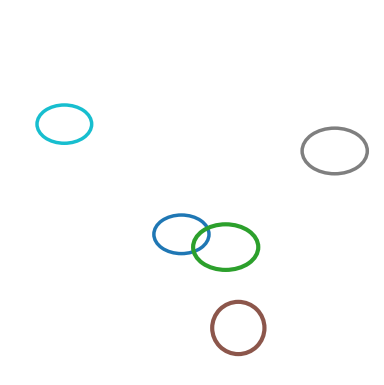[{"shape": "oval", "thickness": 2.5, "radius": 0.36, "center": [0.471, 0.391]}, {"shape": "oval", "thickness": 3, "radius": 0.42, "center": [0.586, 0.358]}, {"shape": "circle", "thickness": 3, "radius": 0.34, "center": [0.619, 0.148]}, {"shape": "oval", "thickness": 2.5, "radius": 0.42, "center": [0.869, 0.608]}, {"shape": "oval", "thickness": 2.5, "radius": 0.35, "center": [0.167, 0.678]}]